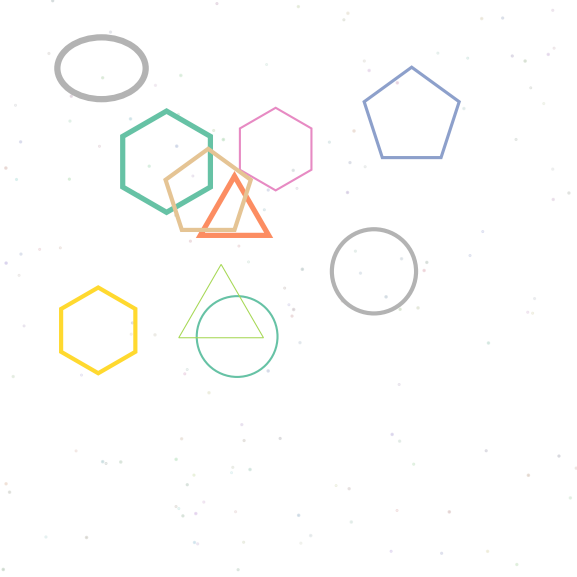[{"shape": "hexagon", "thickness": 2.5, "radius": 0.44, "center": [0.288, 0.719]}, {"shape": "circle", "thickness": 1, "radius": 0.35, "center": [0.411, 0.416]}, {"shape": "triangle", "thickness": 2.5, "radius": 0.34, "center": [0.406, 0.626]}, {"shape": "pentagon", "thickness": 1.5, "radius": 0.43, "center": [0.713, 0.796]}, {"shape": "hexagon", "thickness": 1, "radius": 0.36, "center": [0.477, 0.741]}, {"shape": "triangle", "thickness": 0.5, "radius": 0.42, "center": [0.383, 0.457]}, {"shape": "hexagon", "thickness": 2, "radius": 0.37, "center": [0.17, 0.427]}, {"shape": "pentagon", "thickness": 2, "radius": 0.39, "center": [0.36, 0.664]}, {"shape": "oval", "thickness": 3, "radius": 0.38, "center": [0.176, 0.881]}, {"shape": "circle", "thickness": 2, "radius": 0.36, "center": [0.648, 0.529]}]